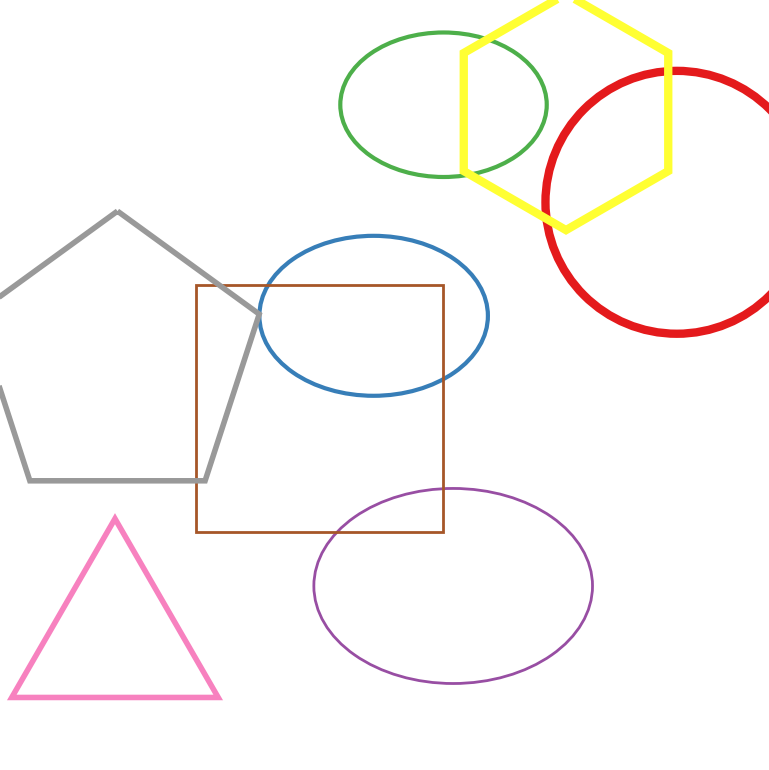[{"shape": "circle", "thickness": 3, "radius": 0.85, "center": [0.879, 0.737]}, {"shape": "oval", "thickness": 1.5, "radius": 0.74, "center": [0.485, 0.59]}, {"shape": "oval", "thickness": 1.5, "radius": 0.67, "center": [0.576, 0.864]}, {"shape": "oval", "thickness": 1, "radius": 0.9, "center": [0.589, 0.239]}, {"shape": "hexagon", "thickness": 3, "radius": 0.77, "center": [0.735, 0.855]}, {"shape": "square", "thickness": 1, "radius": 0.8, "center": [0.415, 0.469]}, {"shape": "triangle", "thickness": 2, "radius": 0.77, "center": [0.149, 0.172]}, {"shape": "pentagon", "thickness": 2, "radius": 0.97, "center": [0.153, 0.532]}]